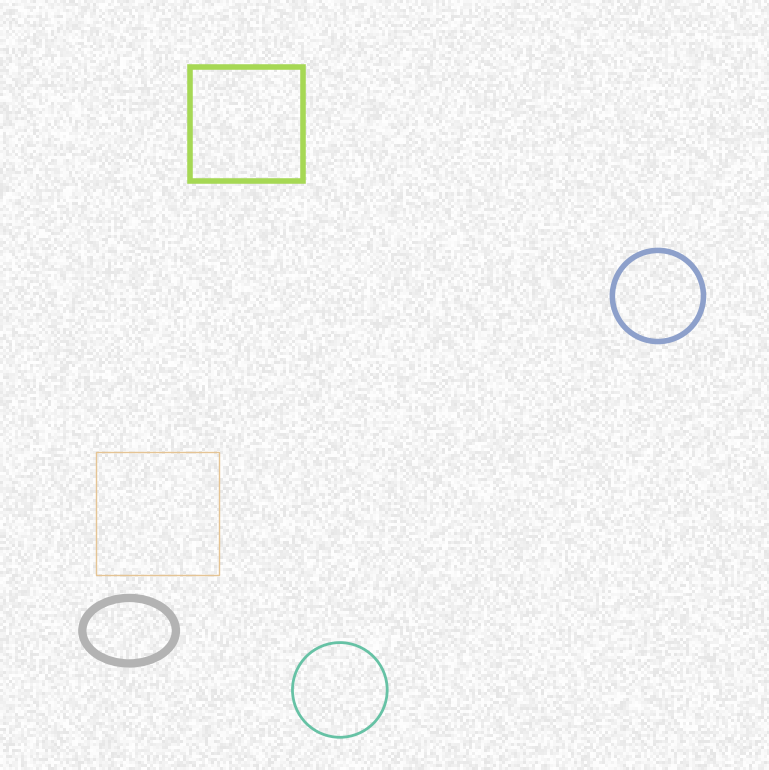[{"shape": "circle", "thickness": 1, "radius": 0.31, "center": [0.441, 0.104]}, {"shape": "circle", "thickness": 2, "radius": 0.3, "center": [0.854, 0.616]}, {"shape": "square", "thickness": 2, "radius": 0.37, "center": [0.32, 0.839]}, {"shape": "square", "thickness": 0.5, "radius": 0.4, "center": [0.204, 0.333]}, {"shape": "oval", "thickness": 3, "radius": 0.3, "center": [0.168, 0.181]}]